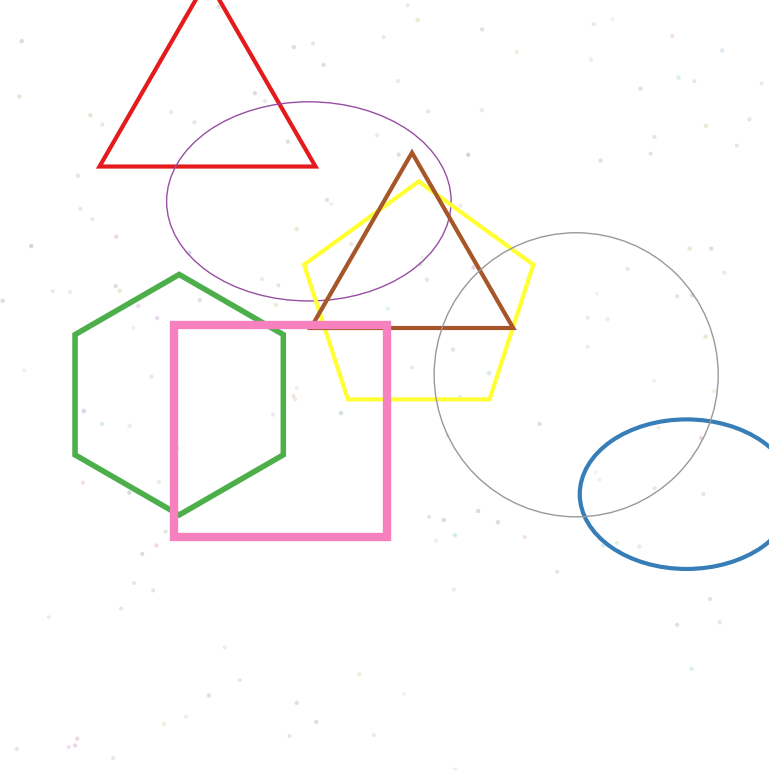[{"shape": "triangle", "thickness": 1.5, "radius": 0.81, "center": [0.269, 0.865]}, {"shape": "oval", "thickness": 1.5, "radius": 0.69, "center": [0.892, 0.358]}, {"shape": "hexagon", "thickness": 2, "radius": 0.78, "center": [0.233, 0.487]}, {"shape": "oval", "thickness": 0.5, "radius": 0.92, "center": [0.401, 0.738]}, {"shape": "pentagon", "thickness": 1.5, "radius": 0.78, "center": [0.544, 0.608]}, {"shape": "triangle", "thickness": 1.5, "radius": 0.76, "center": [0.535, 0.65]}, {"shape": "square", "thickness": 3, "radius": 0.69, "center": [0.364, 0.44]}, {"shape": "circle", "thickness": 0.5, "radius": 0.92, "center": [0.748, 0.513]}]